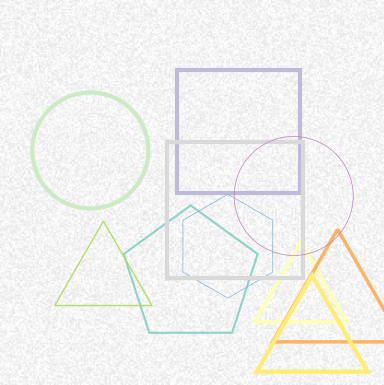[{"shape": "pentagon", "thickness": 1.5, "radius": 0.91, "center": [0.495, 0.284]}, {"shape": "triangle", "thickness": 2.5, "radius": 0.69, "center": [0.782, 0.233]}, {"shape": "square", "thickness": 3, "radius": 0.8, "center": [0.621, 0.659]}, {"shape": "hexagon", "thickness": 0.5, "radius": 0.67, "center": [0.592, 0.361]}, {"shape": "triangle", "thickness": 2.5, "radius": 0.97, "center": [0.877, 0.209]}, {"shape": "triangle", "thickness": 1, "radius": 0.73, "center": [0.269, 0.279]}, {"shape": "square", "thickness": 3, "radius": 0.88, "center": [0.611, 0.455]}, {"shape": "circle", "thickness": 0.5, "radius": 0.77, "center": [0.763, 0.491]}, {"shape": "circle", "thickness": 3, "radius": 0.75, "center": [0.235, 0.609]}, {"shape": "triangle", "thickness": 3, "radius": 0.83, "center": [0.811, 0.118]}]